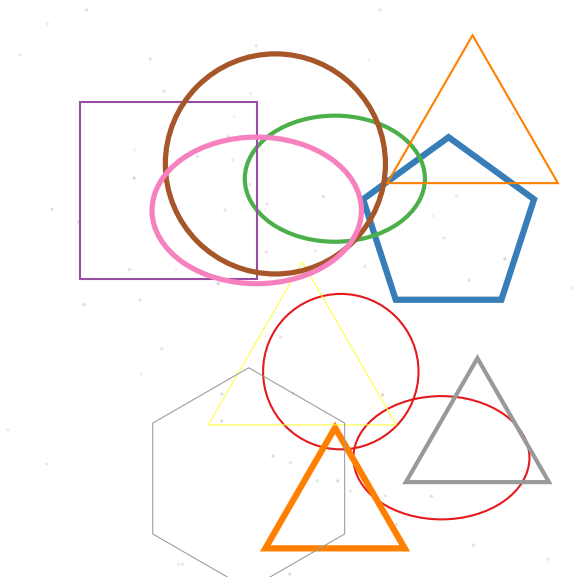[{"shape": "circle", "thickness": 1, "radius": 0.67, "center": [0.59, 0.356]}, {"shape": "oval", "thickness": 1, "radius": 0.76, "center": [0.764, 0.207]}, {"shape": "pentagon", "thickness": 3, "radius": 0.78, "center": [0.777, 0.606]}, {"shape": "oval", "thickness": 2, "radius": 0.78, "center": [0.58, 0.69]}, {"shape": "square", "thickness": 1, "radius": 0.77, "center": [0.292, 0.669]}, {"shape": "triangle", "thickness": 3, "radius": 0.7, "center": [0.58, 0.119]}, {"shape": "triangle", "thickness": 1, "radius": 0.85, "center": [0.818, 0.767]}, {"shape": "triangle", "thickness": 0.5, "radius": 0.94, "center": [0.524, 0.357]}, {"shape": "circle", "thickness": 2.5, "radius": 0.95, "center": [0.477, 0.715]}, {"shape": "oval", "thickness": 2.5, "radius": 0.91, "center": [0.445, 0.635]}, {"shape": "hexagon", "thickness": 0.5, "radius": 0.96, "center": [0.431, 0.17]}, {"shape": "triangle", "thickness": 2, "radius": 0.72, "center": [0.827, 0.236]}]